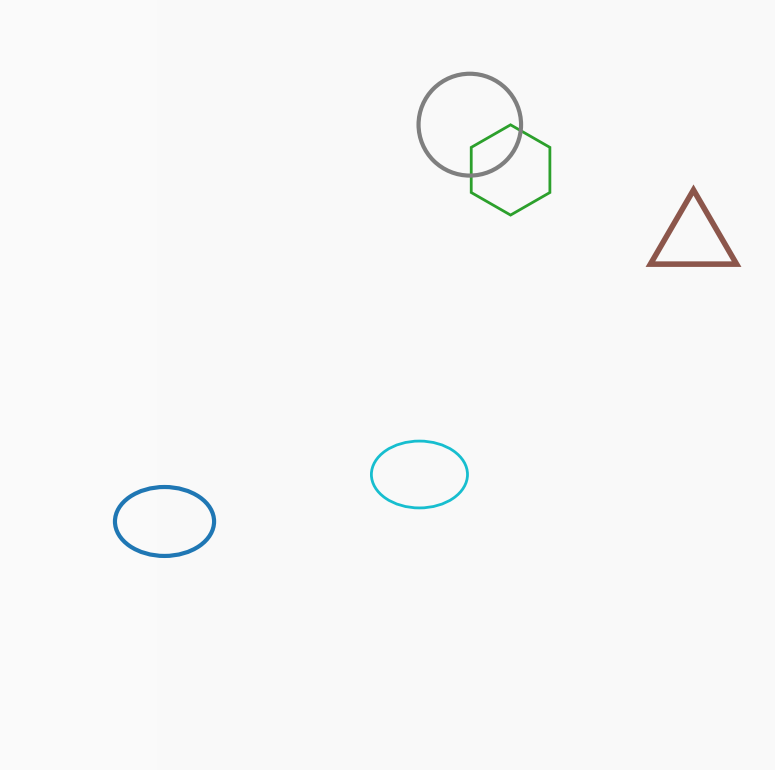[{"shape": "oval", "thickness": 1.5, "radius": 0.32, "center": [0.212, 0.323]}, {"shape": "hexagon", "thickness": 1, "radius": 0.29, "center": [0.659, 0.779]}, {"shape": "triangle", "thickness": 2, "radius": 0.32, "center": [0.895, 0.689]}, {"shape": "circle", "thickness": 1.5, "radius": 0.33, "center": [0.606, 0.838]}, {"shape": "oval", "thickness": 1, "radius": 0.31, "center": [0.541, 0.384]}]